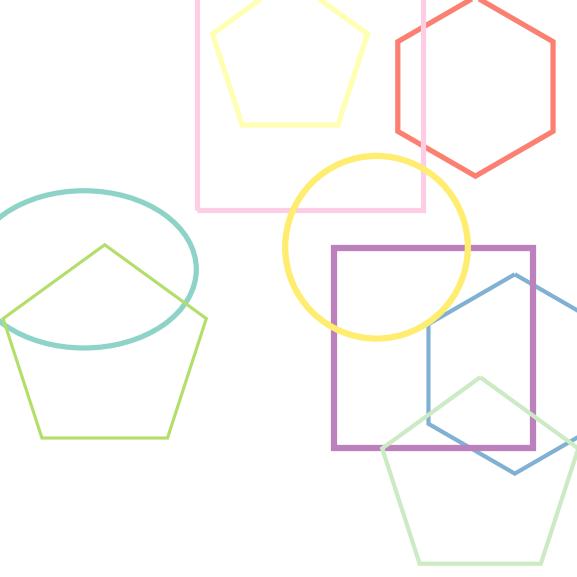[{"shape": "oval", "thickness": 2.5, "radius": 0.97, "center": [0.145, 0.533]}, {"shape": "pentagon", "thickness": 2.5, "radius": 0.71, "center": [0.502, 0.897]}, {"shape": "hexagon", "thickness": 2.5, "radius": 0.78, "center": [0.823, 0.849]}, {"shape": "hexagon", "thickness": 2, "radius": 0.86, "center": [0.891, 0.352]}, {"shape": "pentagon", "thickness": 1.5, "radius": 0.92, "center": [0.181, 0.39]}, {"shape": "square", "thickness": 2.5, "radius": 0.98, "center": [0.537, 0.831]}, {"shape": "square", "thickness": 3, "radius": 0.86, "center": [0.751, 0.397]}, {"shape": "pentagon", "thickness": 2, "radius": 0.89, "center": [0.832, 0.167]}, {"shape": "circle", "thickness": 3, "radius": 0.79, "center": [0.652, 0.571]}]